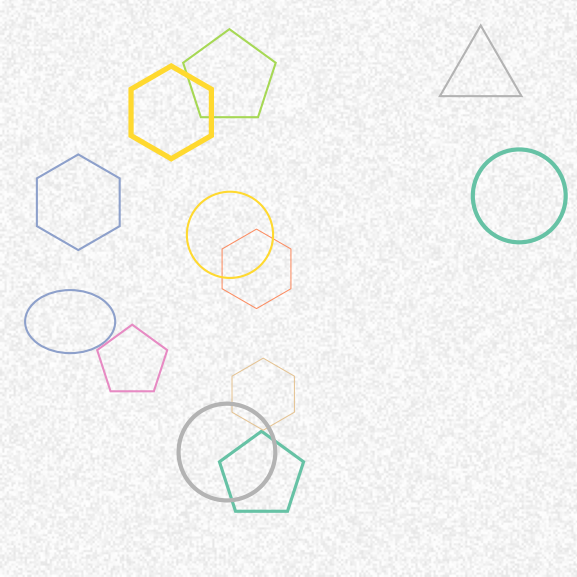[{"shape": "circle", "thickness": 2, "radius": 0.4, "center": [0.899, 0.66]}, {"shape": "pentagon", "thickness": 1.5, "radius": 0.38, "center": [0.453, 0.176]}, {"shape": "hexagon", "thickness": 0.5, "radius": 0.34, "center": [0.444, 0.534]}, {"shape": "oval", "thickness": 1, "radius": 0.39, "center": [0.121, 0.442]}, {"shape": "hexagon", "thickness": 1, "radius": 0.41, "center": [0.136, 0.649]}, {"shape": "pentagon", "thickness": 1, "radius": 0.32, "center": [0.229, 0.373]}, {"shape": "pentagon", "thickness": 1, "radius": 0.42, "center": [0.397, 0.864]}, {"shape": "circle", "thickness": 1, "radius": 0.37, "center": [0.398, 0.593]}, {"shape": "hexagon", "thickness": 2.5, "radius": 0.4, "center": [0.296, 0.805]}, {"shape": "hexagon", "thickness": 0.5, "radius": 0.31, "center": [0.456, 0.317]}, {"shape": "circle", "thickness": 2, "radius": 0.42, "center": [0.393, 0.216]}, {"shape": "triangle", "thickness": 1, "radius": 0.41, "center": [0.832, 0.873]}]